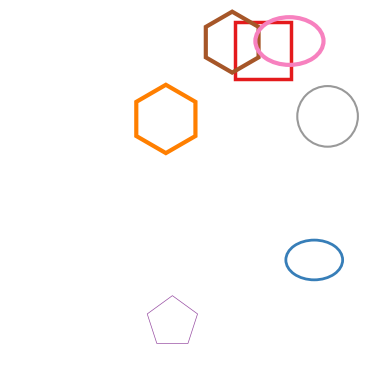[{"shape": "square", "thickness": 2.5, "radius": 0.37, "center": [0.683, 0.869]}, {"shape": "oval", "thickness": 2, "radius": 0.37, "center": [0.816, 0.325]}, {"shape": "pentagon", "thickness": 0.5, "radius": 0.34, "center": [0.448, 0.163]}, {"shape": "hexagon", "thickness": 3, "radius": 0.44, "center": [0.431, 0.691]}, {"shape": "hexagon", "thickness": 3, "radius": 0.4, "center": [0.603, 0.891]}, {"shape": "oval", "thickness": 3, "radius": 0.44, "center": [0.752, 0.893]}, {"shape": "circle", "thickness": 1.5, "radius": 0.39, "center": [0.851, 0.698]}]